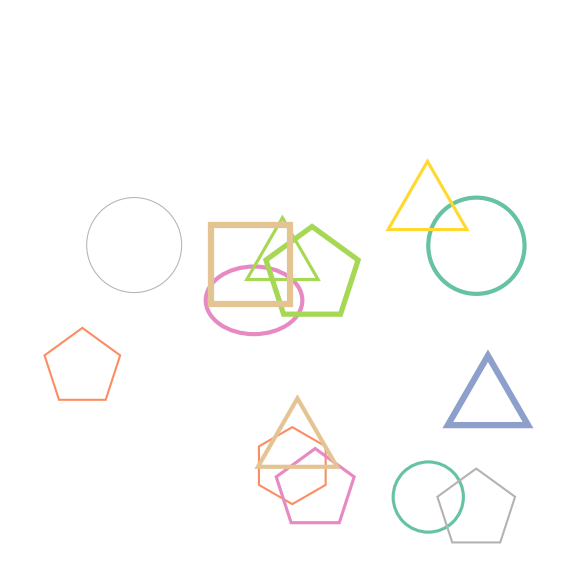[{"shape": "circle", "thickness": 2, "radius": 0.42, "center": [0.825, 0.574]}, {"shape": "circle", "thickness": 1.5, "radius": 0.3, "center": [0.742, 0.138]}, {"shape": "hexagon", "thickness": 1, "radius": 0.33, "center": [0.506, 0.193]}, {"shape": "pentagon", "thickness": 1, "radius": 0.34, "center": [0.143, 0.363]}, {"shape": "triangle", "thickness": 3, "radius": 0.4, "center": [0.845, 0.303]}, {"shape": "pentagon", "thickness": 1.5, "radius": 0.35, "center": [0.546, 0.151]}, {"shape": "oval", "thickness": 2, "radius": 0.42, "center": [0.44, 0.479]}, {"shape": "triangle", "thickness": 1.5, "radius": 0.36, "center": [0.489, 0.551]}, {"shape": "pentagon", "thickness": 2.5, "radius": 0.42, "center": [0.54, 0.523]}, {"shape": "triangle", "thickness": 1.5, "radius": 0.39, "center": [0.74, 0.641]}, {"shape": "triangle", "thickness": 2, "radius": 0.4, "center": [0.515, 0.23]}, {"shape": "square", "thickness": 3, "radius": 0.34, "center": [0.433, 0.541]}, {"shape": "circle", "thickness": 0.5, "radius": 0.41, "center": [0.232, 0.575]}, {"shape": "pentagon", "thickness": 1, "radius": 0.35, "center": [0.825, 0.117]}]